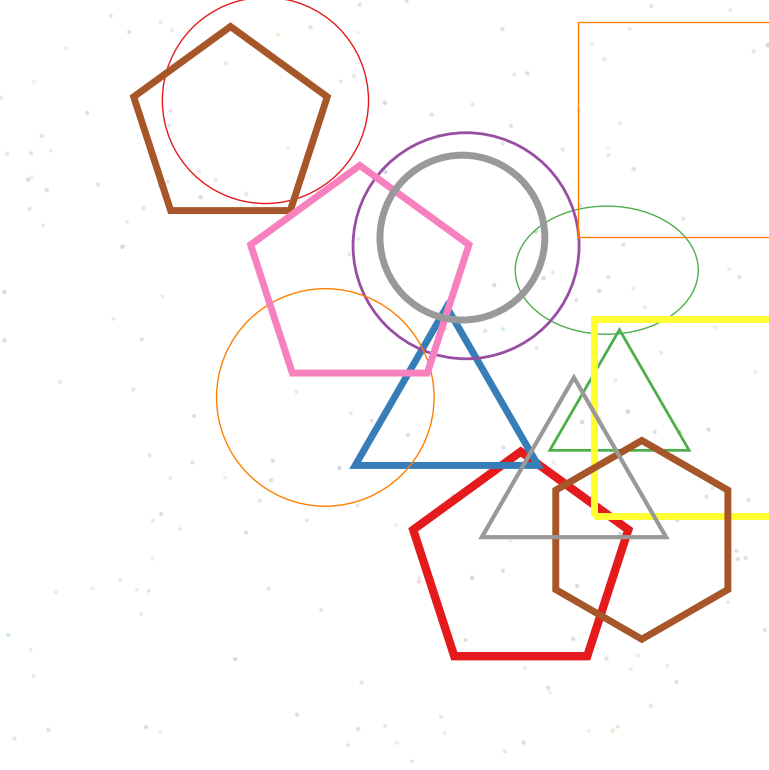[{"shape": "circle", "thickness": 0.5, "radius": 0.67, "center": [0.345, 0.87]}, {"shape": "pentagon", "thickness": 3, "radius": 0.73, "center": [0.676, 0.267]}, {"shape": "triangle", "thickness": 2.5, "radius": 0.69, "center": [0.58, 0.464]}, {"shape": "oval", "thickness": 0.5, "radius": 0.59, "center": [0.788, 0.649]}, {"shape": "triangle", "thickness": 1, "radius": 0.52, "center": [0.804, 0.467]}, {"shape": "circle", "thickness": 1, "radius": 0.73, "center": [0.605, 0.681]}, {"shape": "square", "thickness": 0.5, "radius": 0.7, "center": [0.89, 0.832]}, {"shape": "circle", "thickness": 0.5, "radius": 0.71, "center": [0.423, 0.484]}, {"shape": "square", "thickness": 2.5, "radius": 0.64, "center": [0.9, 0.458]}, {"shape": "hexagon", "thickness": 2.5, "radius": 0.65, "center": [0.834, 0.299]}, {"shape": "pentagon", "thickness": 2.5, "radius": 0.66, "center": [0.299, 0.833]}, {"shape": "pentagon", "thickness": 2.5, "radius": 0.75, "center": [0.467, 0.636]}, {"shape": "triangle", "thickness": 1.5, "radius": 0.69, "center": [0.745, 0.371]}, {"shape": "circle", "thickness": 2.5, "radius": 0.54, "center": [0.601, 0.691]}]